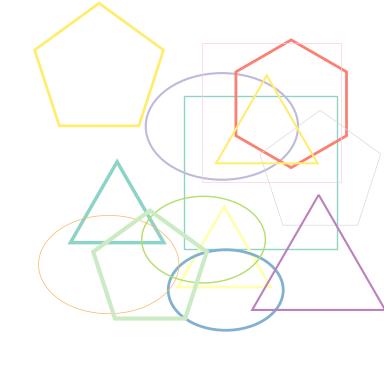[{"shape": "triangle", "thickness": 2.5, "radius": 0.7, "center": [0.304, 0.44]}, {"shape": "square", "thickness": 1, "radius": 0.99, "center": [0.676, 0.552]}, {"shape": "triangle", "thickness": 2, "radius": 0.7, "center": [0.582, 0.324]}, {"shape": "oval", "thickness": 1.5, "radius": 0.99, "center": [0.576, 0.672]}, {"shape": "hexagon", "thickness": 2, "radius": 0.83, "center": [0.756, 0.73]}, {"shape": "oval", "thickness": 2, "radius": 0.75, "center": [0.586, 0.247]}, {"shape": "oval", "thickness": 0.5, "radius": 0.91, "center": [0.282, 0.313]}, {"shape": "oval", "thickness": 1, "radius": 0.8, "center": [0.529, 0.378]}, {"shape": "square", "thickness": 0.5, "radius": 0.9, "center": [0.705, 0.708]}, {"shape": "pentagon", "thickness": 0.5, "radius": 0.83, "center": [0.832, 0.549]}, {"shape": "triangle", "thickness": 1.5, "radius": 1.0, "center": [0.828, 0.295]}, {"shape": "pentagon", "thickness": 3, "radius": 0.78, "center": [0.39, 0.298]}, {"shape": "triangle", "thickness": 1.5, "radius": 0.76, "center": [0.693, 0.652]}, {"shape": "pentagon", "thickness": 2, "radius": 0.88, "center": [0.257, 0.816]}]